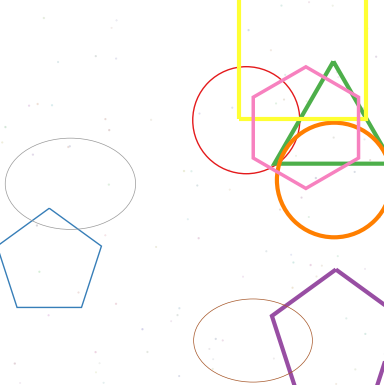[{"shape": "circle", "thickness": 1, "radius": 0.7, "center": [0.64, 0.688]}, {"shape": "pentagon", "thickness": 1, "radius": 0.71, "center": [0.128, 0.317]}, {"shape": "triangle", "thickness": 3, "radius": 0.89, "center": [0.866, 0.663]}, {"shape": "pentagon", "thickness": 3, "radius": 0.87, "center": [0.872, 0.125]}, {"shape": "circle", "thickness": 3, "radius": 0.74, "center": [0.868, 0.532]}, {"shape": "square", "thickness": 3, "radius": 0.83, "center": [0.786, 0.856]}, {"shape": "oval", "thickness": 0.5, "radius": 0.77, "center": [0.657, 0.116]}, {"shape": "hexagon", "thickness": 2.5, "radius": 0.79, "center": [0.795, 0.669]}, {"shape": "oval", "thickness": 0.5, "radius": 0.85, "center": [0.183, 0.523]}]